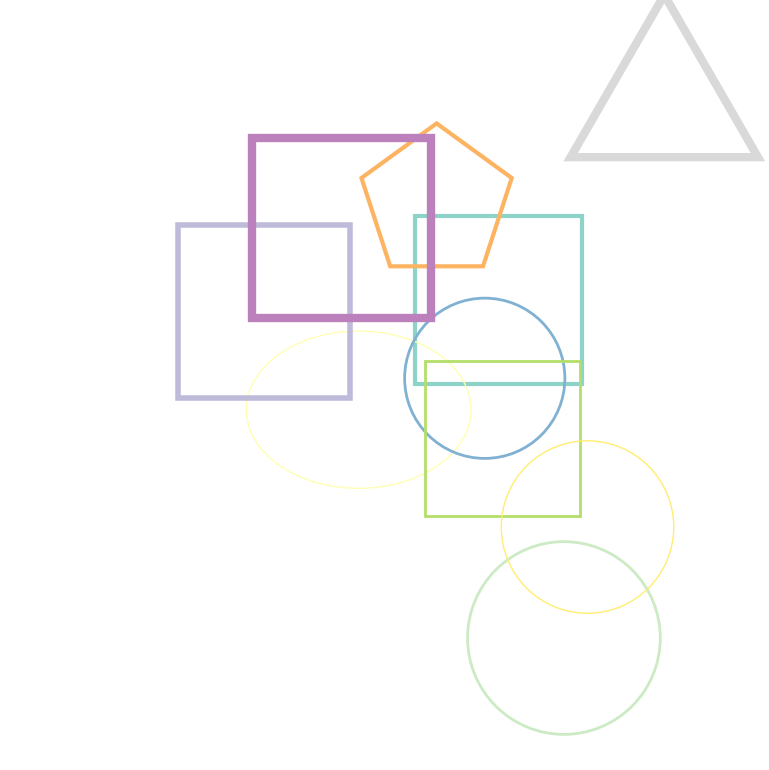[{"shape": "square", "thickness": 1.5, "radius": 0.54, "center": [0.647, 0.61]}, {"shape": "oval", "thickness": 0.5, "radius": 0.73, "center": [0.466, 0.468]}, {"shape": "square", "thickness": 2, "radius": 0.56, "center": [0.343, 0.596]}, {"shape": "circle", "thickness": 1, "radius": 0.52, "center": [0.63, 0.509]}, {"shape": "pentagon", "thickness": 1.5, "radius": 0.51, "center": [0.567, 0.737]}, {"shape": "square", "thickness": 1, "radius": 0.5, "center": [0.653, 0.431]}, {"shape": "triangle", "thickness": 3, "radius": 0.7, "center": [0.863, 0.866]}, {"shape": "square", "thickness": 3, "radius": 0.58, "center": [0.443, 0.704]}, {"shape": "circle", "thickness": 1, "radius": 0.63, "center": [0.732, 0.171]}, {"shape": "circle", "thickness": 0.5, "radius": 0.56, "center": [0.763, 0.316]}]